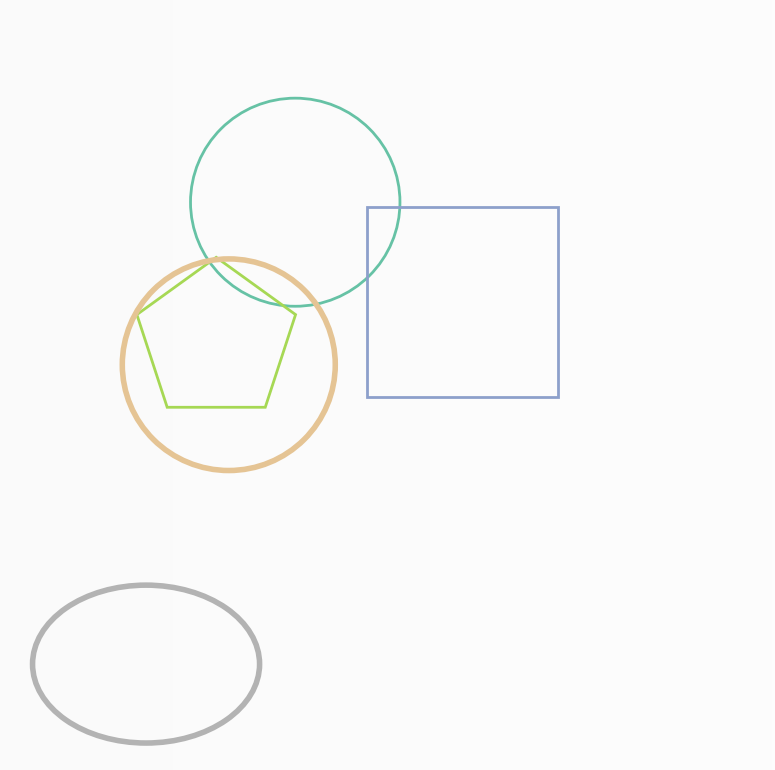[{"shape": "circle", "thickness": 1, "radius": 0.68, "center": [0.381, 0.737]}, {"shape": "square", "thickness": 1, "radius": 0.62, "center": [0.597, 0.608]}, {"shape": "pentagon", "thickness": 1, "radius": 0.54, "center": [0.279, 0.558]}, {"shape": "circle", "thickness": 2, "radius": 0.69, "center": [0.295, 0.526]}, {"shape": "oval", "thickness": 2, "radius": 0.73, "center": [0.188, 0.138]}]